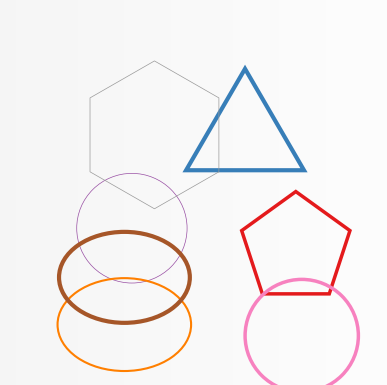[{"shape": "pentagon", "thickness": 2.5, "radius": 0.73, "center": [0.763, 0.356]}, {"shape": "triangle", "thickness": 3, "radius": 0.88, "center": [0.632, 0.646]}, {"shape": "circle", "thickness": 0.5, "radius": 0.71, "center": [0.34, 0.407]}, {"shape": "oval", "thickness": 1.5, "radius": 0.86, "center": [0.321, 0.157]}, {"shape": "oval", "thickness": 3, "radius": 0.84, "center": [0.321, 0.28]}, {"shape": "circle", "thickness": 2.5, "radius": 0.73, "center": [0.779, 0.128]}, {"shape": "hexagon", "thickness": 0.5, "radius": 0.96, "center": [0.399, 0.65]}]